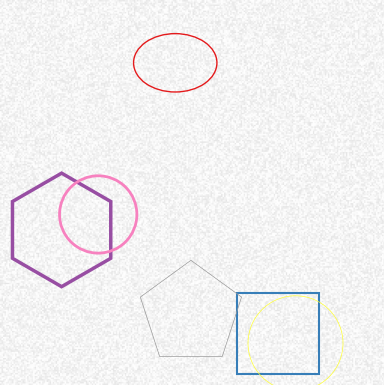[{"shape": "oval", "thickness": 1, "radius": 0.54, "center": [0.455, 0.837]}, {"shape": "square", "thickness": 1.5, "radius": 0.53, "center": [0.722, 0.134]}, {"shape": "hexagon", "thickness": 2.5, "radius": 0.74, "center": [0.16, 0.403]}, {"shape": "circle", "thickness": 0.5, "radius": 0.62, "center": [0.768, 0.108]}, {"shape": "circle", "thickness": 2, "radius": 0.5, "center": [0.255, 0.443]}, {"shape": "pentagon", "thickness": 0.5, "radius": 0.69, "center": [0.496, 0.186]}]